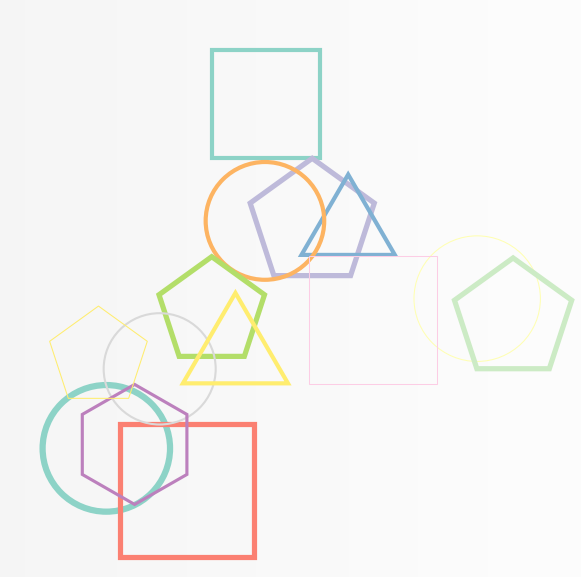[{"shape": "square", "thickness": 2, "radius": 0.47, "center": [0.458, 0.819]}, {"shape": "circle", "thickness": 3, "radius": 0.55, "center": [0.183, 0.223]}, {"shape": "circle", "thickness": 0.5, "radius": 0.54, "center": [0.821, 0.482]}, {"shape": "pentagon", "thickness": 2.5, "radius": 0.56, "center": [0.537, 0.613]}, {"shape": "square", "thickness": 2.5, "radius": 0.58, "center": [0.322, 0.149]}, {"shape": "triangle", "thickness": 2, "radius": 0.46, "center": [0.599, 0.604]}, {"shape": "circle", "thickness": 2, "radius": 0.51, "center": [0.456, 0.617]}, {"shape": "pentagon", "thickness": 2.5, "radius": 0.48, "center": [0.364, 0.459]}, {"shape": "square", "thickness": 0.5, "radius": 0.55, "center": [0.642, 0.445]}, {"shape": "circle", "thickness": 1, "radius": 0.48, "center": [0.275, 0.36]}, {"shape": "hexagon", "thickness": 1.5, "radius": 0.52, "center": [0.232, 0.23]}, {"shape": "pentagon", "thickness": 2.5, "radius": 0.53, "center": [0.883, 0.446]}, {"shape": "triangle", "thickness": 2, "radius": 0.52, "center": [0.405, 0.388]}, {"shape": "pentagon", "thickness": 0.5, "radius": 0.44, "center": [0.169, 0.381]}]